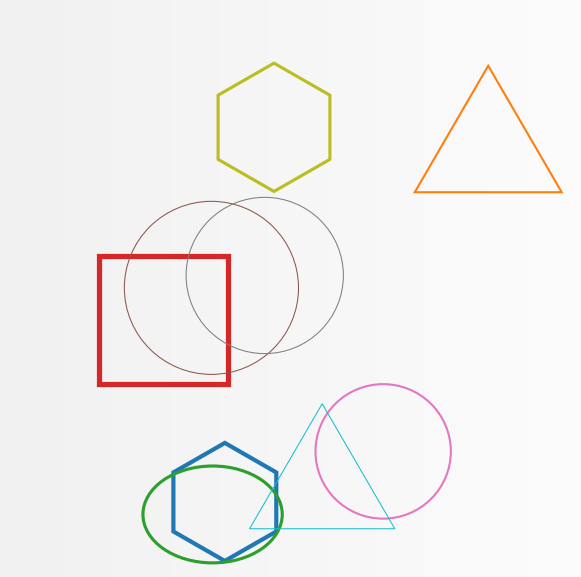[{"shape": "hexagon", "thickness": 2, "radius": 0.51, "center": [0.387, 0.13]}, {"shape": "triangle", "thickness": 1, "radius": 0.73, "center": [0.84, 0.739]}, {"shape": "oval", "thickness": 1.5, "radius": 0.6, "center": [0.366, 0.108]}, {"shape": "square", "thickness": 2.5, "radius": 0.55, "center": [0.281, 0.446]}, {"shape": "circle", "thickness": 0.5, "radius": 0.75, "center": [0.364, 0.501]}, {"shape": "circle", "thickness": 1, "radius": 0.58, "center": [0.659, 0.217]}, {"shape": "circle", "thickness": 0.5, "radius": 0.68, "center": [0.455, 0.522]}, {"shape": "hexagon", "thickness": 1.5, "radius": 0.56, "center": [0.471, 0.779]}, {"shape": "triangle", "thickness": 0.5, "radius": 0.72, "center": [0.554, 0.156]}]